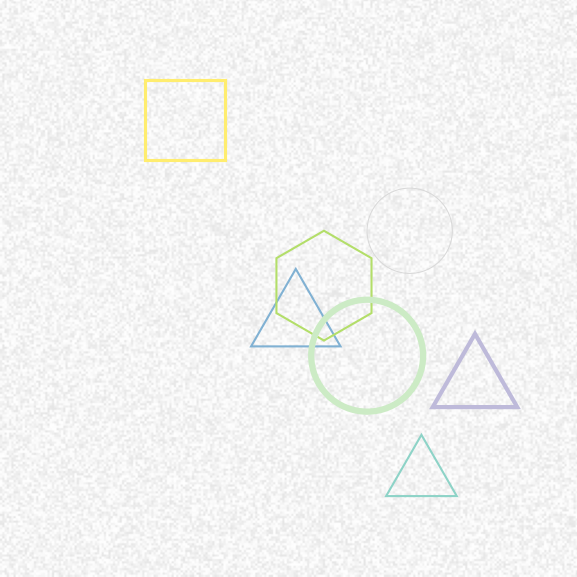[{"shape": "triangle", "thickness": 1, "radius": 0.35, "center": [0.73, 0.175]}, {"shape": "triangle", "thickness": 2, "radius": 0.42, "center": [0.823, 0.336]}, {"shape": "triangle", "thickness": 1, "radius": 0.45, "center": [0.512, 0.444]}, {"shape": "hexagon", "thickness": 1, "radius": 0.48, "center": [0.561, 0.505]}, {"shape": "circle", "thickness": 0.5, "radius": 0.37, "center": [0.709, 0.6]}, {"shape": "circle", "thickness": 3, "radius": 0.48, "center": [0.636, 0.383]}, {"shape": "square", "thickness": 1.5, "radius": 0.35, "center": [0.32, 0.791]}]